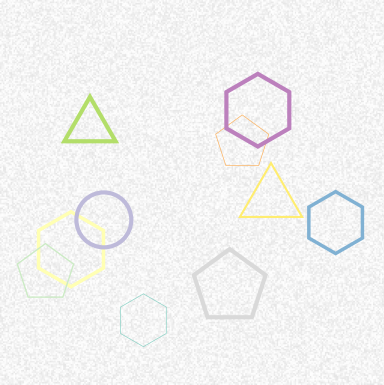[{"shape": "hexagon", "thickness": 0.5, "radius": 0.34, "center": [0.373, 0.168]}, {"shape": "hexagon", "thickness": 2.5, "radius": 0.49, "center": [0.184, 0.353]}, {"shape": "circle", "thickness": 3, "radius": 0.36, "center": [0.27, 0.429]}, {"shape": "hexagon", "thickness": 2.5, "radius": 0.4, "center": [0.872, 0.422]}, {"shape": "pentagon", "thickness": 0.5, "radius": 0.36, "center": [0.629, 0.629]}, {"shape": "triangle", "thickness": 3, "radius": 0.38, "center": [0.234, 0.671]}, {"shape": "pentagon", "thickness": 3, "radius": 0.49, "center": [0.597, 0.255]}, {"shape": "hexagon", "thickness": 3, "radius": 0.47, "center": [0.67, 0.714]}, {"shape": "pentagon", "thickness": 1, "radius": 0.38, "center": [0.118, 0.29]}, {"shape": "triangle", "thickness": 1.5, "radius": 0.47, "center": [0.704, 0.483]}]